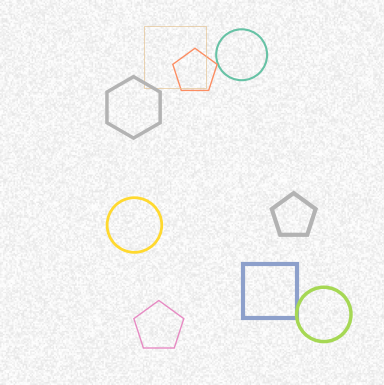[{"shape": "circle", "thickness": 1.5, "radius": 0.33, "center": [0.628, 0.858]}, {"shape": "pentagon", "thickness": 1, "radius": 0.3, "center": [0.506, 0.814]}, {"shape": "square", "thickness": 3, "radius": 0.35, "center": [0.702, 0.245]}, {"shape": "pentagon", "thickness": 1, "radius": 0.34, "center": [0.413, 0.151]}, {"shape": "circle", "thickness": 2.5, "radius": 0.35, "center": [0.841, 0.183]}, {"shape": "circle", "thickness": 2, "radius": 0.35, "center": [0.349, 0.415]}, {"shape": "square", "thickness": 0.5, "radius": 0.4, "center": [0.455, 0.851]}, {"shape": "pentagon", "thickness": 3, "radius": 0.3, "center": [0.763, 0.439]}, {"shape": "hexagon", "thickness": 2.5, "radius": 0.4, "center": [0.347, 0.721]}]